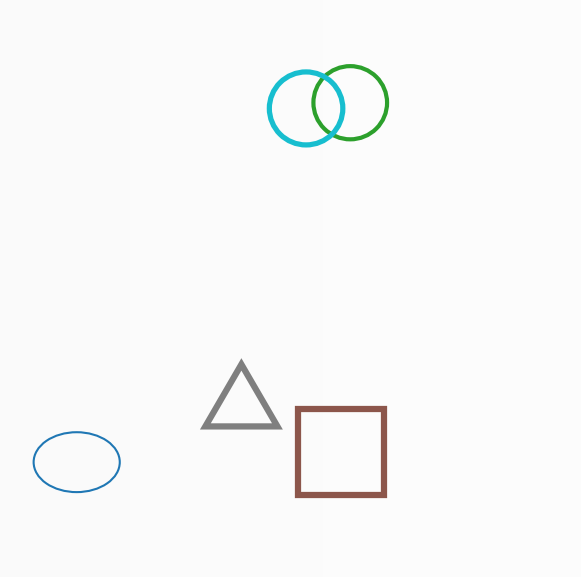[{"shape": "oval", "thickness": 1, "radius": 0.37, "center": [0.132, 0.199]}, {"shape": "circle", "thickness": 2, "radius": 0.32, "center": [0.603, 0.821]}, {"shape": "square", "thickness": 3, "radius": 0.37, "center": [0.586, 0.216]}, {"shape": "triangle", "thickness": 3, "radius": 0.36, "center": [0.415, 0.297]}, {"shape": "circle", "thickness": 2.5, "radius": 0.32, "center": [0.527, 0.811]}]